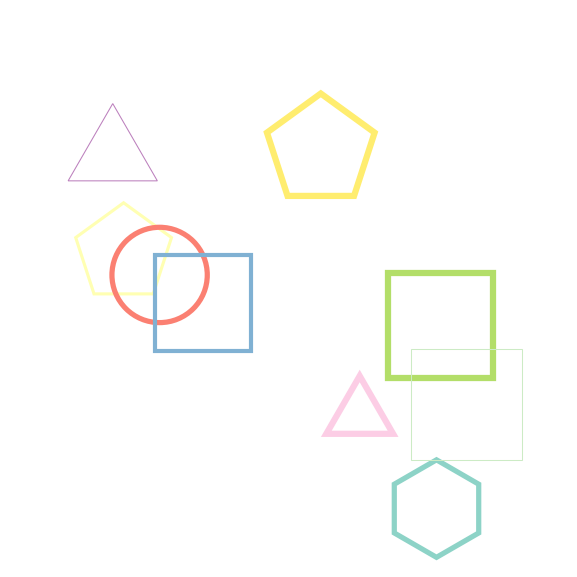[{"shape": "hexagon", "thickness": 2.5, "radius": 0.42, "center": [0.756, 0.118]}, {"shape": "pentagon", "thickness": 1.5, "radius": 0.44, "center": [0.214, 0.561]}, {"shape": "circle", "thickness": 2.5, "radius": 0.41, "center": [0.276, 0.523]}, {"shape": "square", "thickness": 2, "radius": 0.41, "center": [0.352, 0.474]}, {"shape": "square", "thickness": 3, "radius": 0.46, "center": [0.762, 0.435]}, {"shape": "triangle", "thickness": 3, "radius": 0.33, "center": [0.623, 0.281]}, {"shape": "triangle", "thickness": 0.5, "radius": 0.45, "center": [0.195, 0.731]}, {"shape": "square", "thickness": 0.5, "radius": 0.48, "center": [0.808, 0.299]}, {"shape": "pentagon", "thickness": 3, "radius": 0.49, "center": [0.555, 0.739]}]